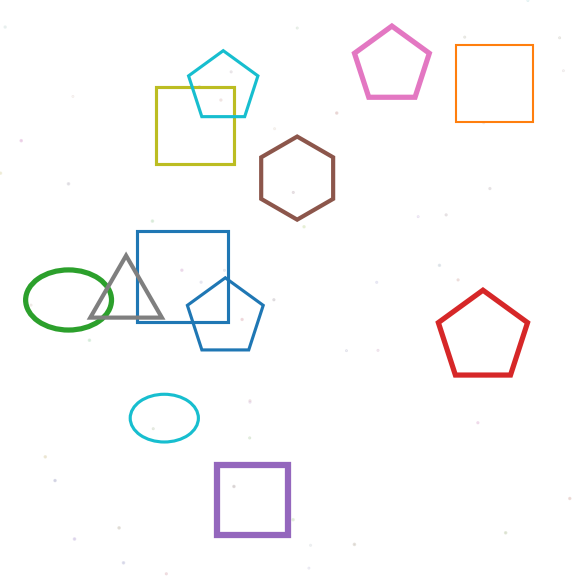[{"shape": "square", "thickness": 1.5, "radius": 0.39, "center": [0.316, 0.52]}, {"shape": "pentagon", "thickness": 1.5, "radius": 0.35, "center": [0.39, 0.449]}, {"shape": "square", "thickness": 1, "radius": 0.33, "center": [0.857, 0.854]}, {"shape": "oval", "thickness": 2.5, "radius": 0.37, "center": [0.119, 0.48]}, {"shape": "pentagon", "thickness": 2.5, "radius": 0.41, "center": [0.836, 0.415]}, {"shape": "square", "thickness": 3, "radius": 0.31, "center": [0.437, 0.133]}, {"shape": "hexagon", "thickness": 2, "radius": 0.36, "center": [0.515, 0.691]}, {"shape": "pentagon", "thickness": 2.5, "radius": 0.34, "center": [0.679, 0.886]}, {"shape": "triangle", "thickness": 2, "radius": 0.36, "center": [0.218, 0.485]}, {"shape": "square", "thickness": 1.5, "radius": 0.33, "center": [0.338, 0.782]}, {"shape": "pentagon", "thickness": 1.5, "radius": 0.32, "center": [0.387, 0.848]}, {"shape": "oval", "thickness": 1.5, "radius": 0.3, "center": [0.285, 0.275]}]